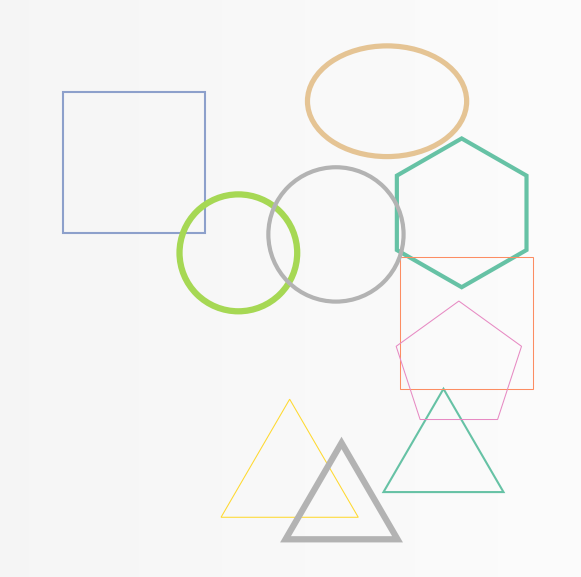[{"shape": "hexagon", "thickness": 2, "radius": 0.64, "center": [0.794, 0.631]}, {"shape": "triangle", "thickness": 1, "radius": 0.6, "center": [0.763, 0.207]}, {"shape": "square", "thickness": 0.5, "radius": 0.57, "center": [0.803, 0.441]}, {"shape": "square", "thickness": 1, "radius": 0.61, "center": [0.23, 0.718]}, {"shape": "pentagon", "thickness": 0.5, "radius": 0.57, "center": [0.789, 0.364]}, {"shape": "circle", "thickness": 3, "radius": 0.51, "center": [0.41, 0.561]}, {"shape": "triangle", "thickness": 0.5, "radius": 0.68, "center": [0.498, 0.172]}, {"shape": "oval", "thickness": 2.5, "radius": 0.68, "center": [0.666, 0.824]}, {"shape": "circle", "thickness": 2, "radius": 0.58, "center": [0.578, 0.593]}, {"shape": "triangle", "thickness": 3, "radius": 0.56, "center": [0.588, 0.121]}]